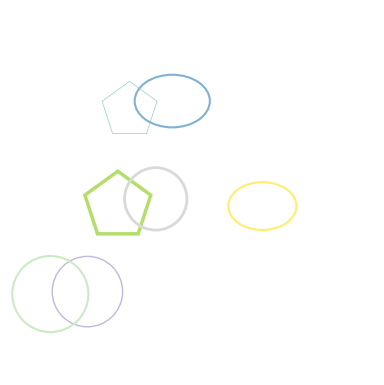[{"shape": "pentagon", "thickness": 0.5, "radius": 0.37, "center": [0.336, 0.714]}, {"shape": "circle", "thickness": 1, "radius": 0.46, "center": [0.227, 0.243]}, {"shape": "oval", "thickness": 1.5, "radius": 0.49, "center": [0.447, 0.738]}, {"shape": "pentagon", "thickness": 2.5, "radius": 0.45, "center": [0.306, 0.465]}, {"shape": "circle", "thickness": 2, "radius": 0.41, "center": [0.404, 0.483]}, {"shape": "circle", "thickness": 1.5, "radius": 0.49, "center": [0.131, 0.236]}, {"shape": "oval", "thickness": 1.5, "radius": 0.44, "center": [0.681, 0.465]}]